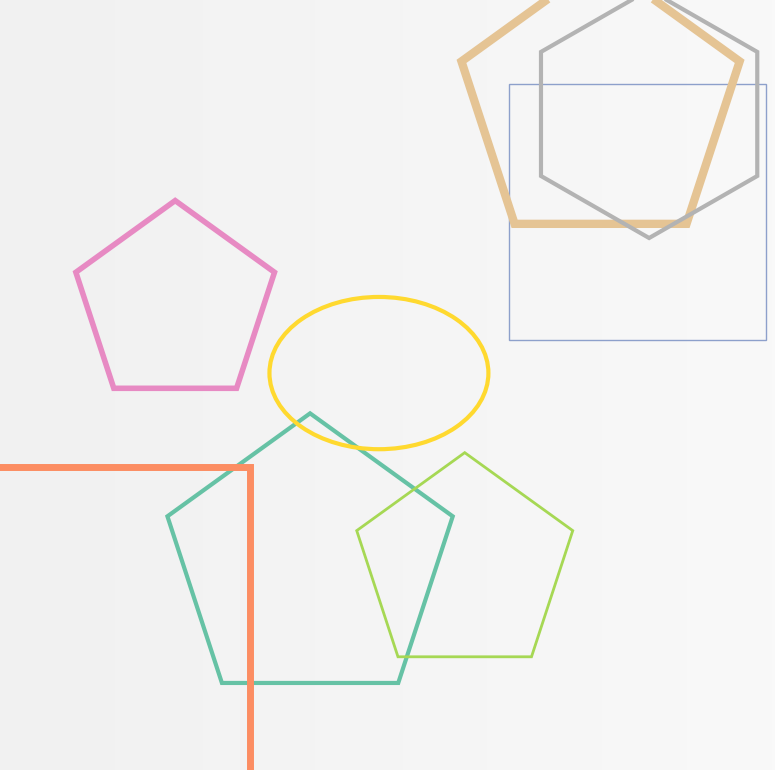[{"shape": "pentagon", "thickness": 1.5, "radius": 0.97, "center": [0.4, 0.27]}, {"shape": "square", "thickness": 2.5, "radius": 1.0, "center": [0.123, 0.195]}, {"shape": "square", "thickness": 0.5, "radius": 0.83, "center": [0.822, 0.725]}, {"shape": "pentagon", "thickness": 2, "radius": 0.67, "center": [0.226, 0.605]}, {"shape": "pentagon", "thickness": 1, "radius": 0.73, "center": [0.6, 0.266]}, {"shape": "oval", "thickness": 1.5, "radius": 0.71, "center": [0.489, 0.515]}, {"shape": "pentagon", "thickness": 3, "radius": 0.94, "center": [0.775, 0.862]}, {"shape": "hexagon", "thickness": 1.5, "radius": 0.81, "center": [0.838, 0.852]}]